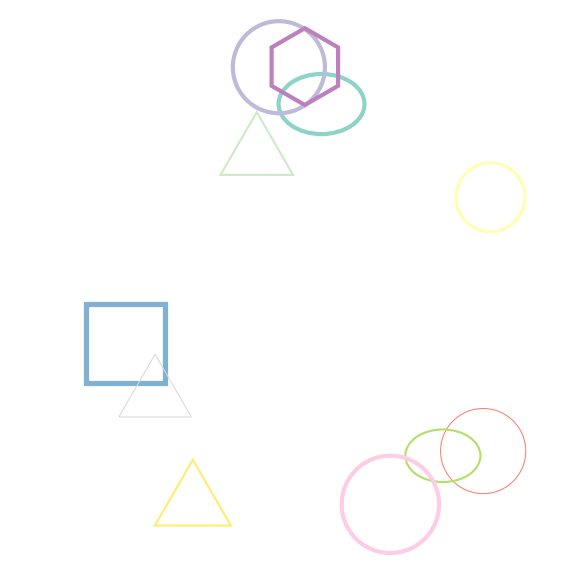[{"shape": "oval", "thickness": 2, "radius": 0.37, "center": [0.557, 0.819]}, {"shape": "circle", "thickness": 1.5, "radius": 0.3, "center": [0.849, 0.658]}, {"shape": "circle", "thickness": 2, "radius": 0.4, "center": [0.483, 0.883]}, {"shape": "circle", "thickness": 0.5, "radius": 0.37, "center": [0.837, 0.218]}, {"shape": "square", "thickness": 2.5, "radius": 0.34, "center": [0.217, 0.404]}, {"shape": "oval", "thickness": 1, "radius": 0.33, "center": [0.767, 0.21]}, {"shape": "circle", "thickness": 2, "radius": 0.42, "center": [0.676, 0.126]}, {"shape": "triangle", "thickness": 0.5, "radius": 0.36, "center": [0.269, 0.313]}, {"shape": "hexagon", "thickness": 2, "radius": 0.33, "center": [0.528, 0.884]}, {"shape": "triangle", "thickness": 1, "radius": 0.36, "center": [0.445, 0.732]}, {"shape": "triangle", "thickness": 1, "radius": 0.38, "center": [0.334, 0.127]}]